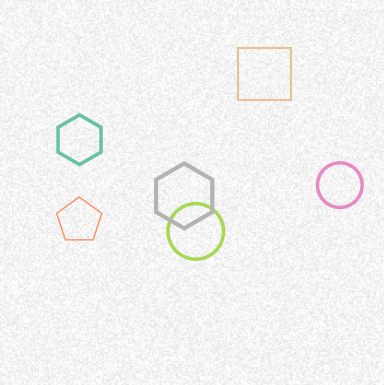[{"shape": "hexagon", "thickness": 2.5, "radius": 0.32, "center": [0.207, 0.637]}, {"shape": "pentagon", "thickness": 1, "radius": 0.31, "center": [0.206, 0.427]}, {"shape": "circle", "thickness": 2.5, "radius": 0.29, "center": [0.883, 0.519]}, {"shape": "circle", "thickness": 2.5, "radius": 0.36, "center": [0.508, 0.399]}, {"shape": "square", "thickness": 1.5, "radius": 0.34, "center": [0.687, 0.808]}, {"shape": "hexagon", "thickness": 3, "radius": 0.42, "center": [0.478, 0.491]}]